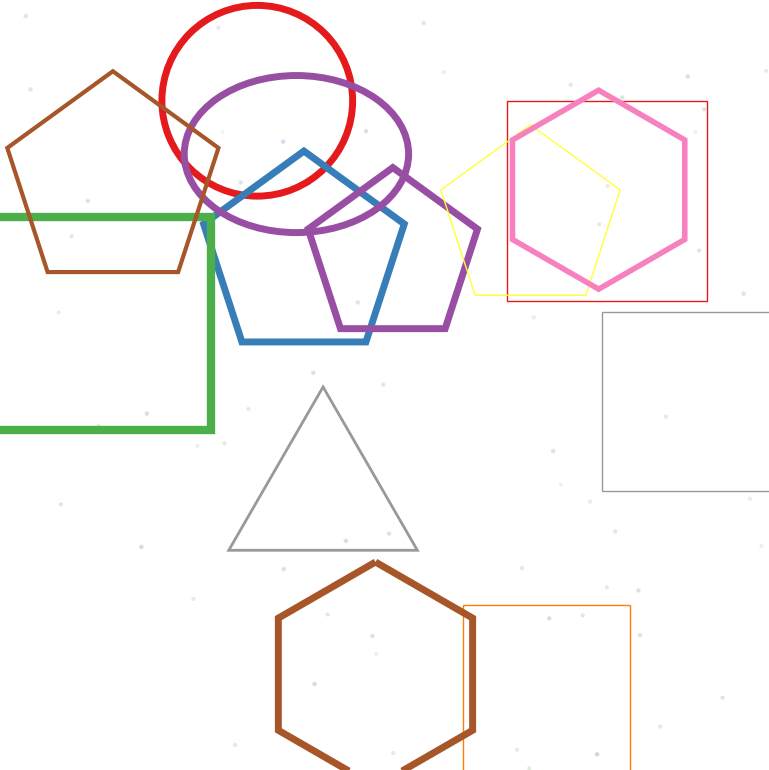[{"shape": "circle", "thickness": 2.5, "radius": 0.62, "center": [0.334, 0.869]}, {"shape": "square", "thickness": 0.5, "radius": 0.65, "center": [0.789, 0.739]}, {"shape": "pentagon", "thickness": 2.5, "radius": 0.69, "center": [0.395, 0.667]}, {"shape": "square", "thickness": 3, "radius": 0.69, "center": [0.136, 0.579]}, {"shape": "oval", "thickness": 2.5, "radius": 0.73, "center": [0.385, 0.8]}, {"shape": "pentagon", "thickness": 2.5, "radius": 0.58, "center": [0.51, 0.667]}, {"shape": "square", "thickness": 0.5, "radius": 0.54, "center": [0.709, 0.105]}, {"shape": "pentagon", "thickness": 0.5, "radius": 0.61, "center": [0.689, 0.716]}, {"shape": "hexagon", "thickness": 2.5, "radius": 0.73, "center": [0.488, 0.124]}, {"shape": "pentagon", "thickness": 1.5, "radius": 0.72, "center": [0.147, 0.763]}, {"shape": "hexagon", "thickness": 2, "radius": 0.65, "center": [0.777, 0.754]}, {"shape": "triangle", "thickness": 1, "radius": 0.71, "center": [0.42, 0.356]}, {"shape": "square", "thickness": 0.5, "radius": 0.58, "center": [0.898, 0.479]}]